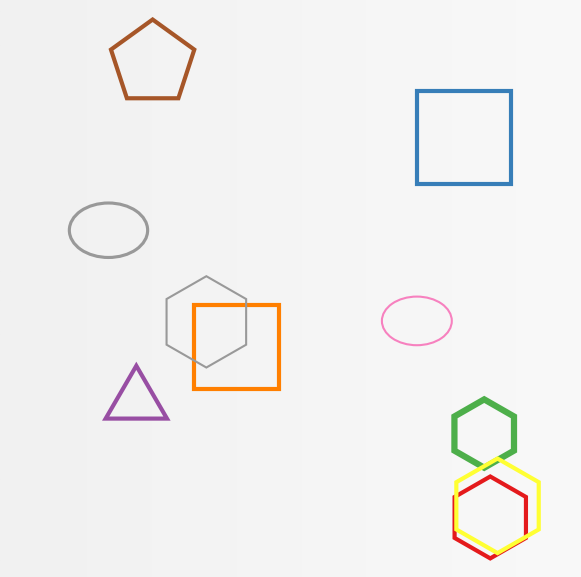[{"shape": "hexagon", "thickness": 2, "radius": 0.35, "center": [0.843, 0.103]}, {"shape": "square", "thickness": 2, "radius": 0.4, "center": [0.798, 0.761]}, {"shape": "hexagon", "thickness": 3, "radius": 0.3, "center": [0.833, 0.248]}, {"shape": "triangle", "thickness": 2, "radius": 0.3, "center": [0.235, 0.305]}, {"shape": "square", "thickness": 2, "radius": 0.37, "center": [0.406, 0.398]}, {"shape": "hexagon", "thickness": 2, "radius": 0.41, "center": [0.856, 0.123]}, {"shape": "pentagon", "thickness": 2, "radius": 0.38, "center": [0.263, 0.89]}, {"shape": "oval", "thickness": 1, "radius": 0.3, "center": [0.717, 0.443]}, {"shape": "hexagon", "thickness": 1, "radius": 0.4, "center": [0.355, 0.442]}, {"shape": "oval", "thickness": 1.5, "radius": 0.34, "center": [0.187, 0.6]}]